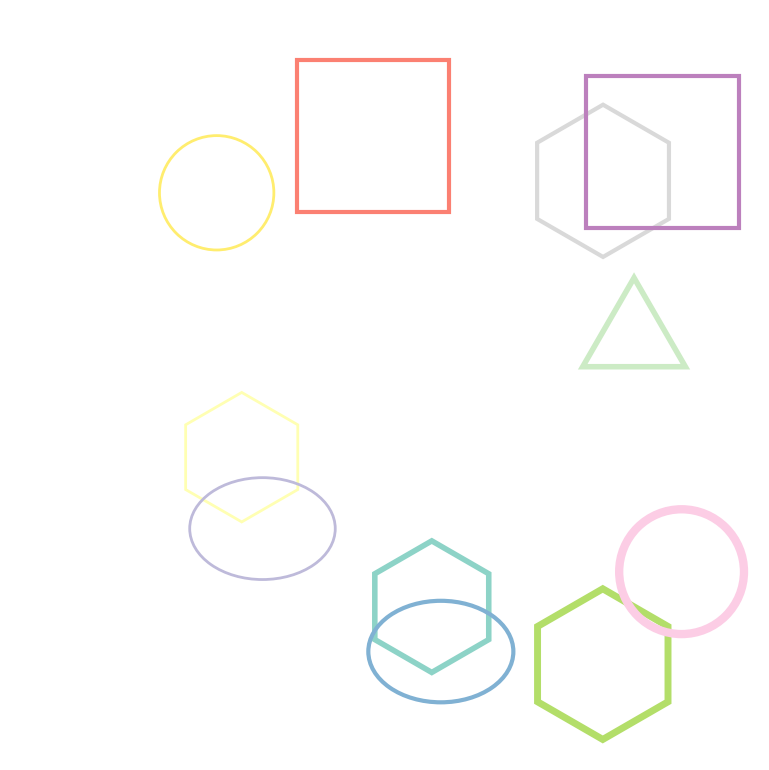[{"shape": "hexagon", "thickness": 2, "radius": 0.43, "center": [0.561, 0.212]}, {"shape": "hexagon", "thickness": 1, "radius": 0.42, "center": [0.314, 0.406]}, {"shape": "oval", "thickness": 1, "radius": 0.47, "center": [0.341, 0.314]}, {"shape": "square", "thickness": 1.5, "radius": 0.49, "center": [0.485, 0.823]}, {"shape": "oval", "thickness": 1.5, "radius": 0.47, "center": [0.573, 0.154]}, {"shape": "hexagon", "thickness": 2.5, "radius": 0.49, "center": [0.783, 0.138]}, {"shape": "circle", "thickness": 3, "radius": 0.41, "center": [0.885, 0.258]}, {"shape": "hexagon", "thickness": 1.5, "radius": 0.49, "center": [0.783, 0.765]}, {"shape": "square", "thickness": 1.5, "radius": 0.5, "center": [0.861, 0.803]}, {"shape": "triangle", "thickness": 2, "radius": 0.38, "center": [0.823, 0.562]}, {"shape": "circle", "thickness": 1, "radius": 0.37, "center": [0.281, 0.75]}]